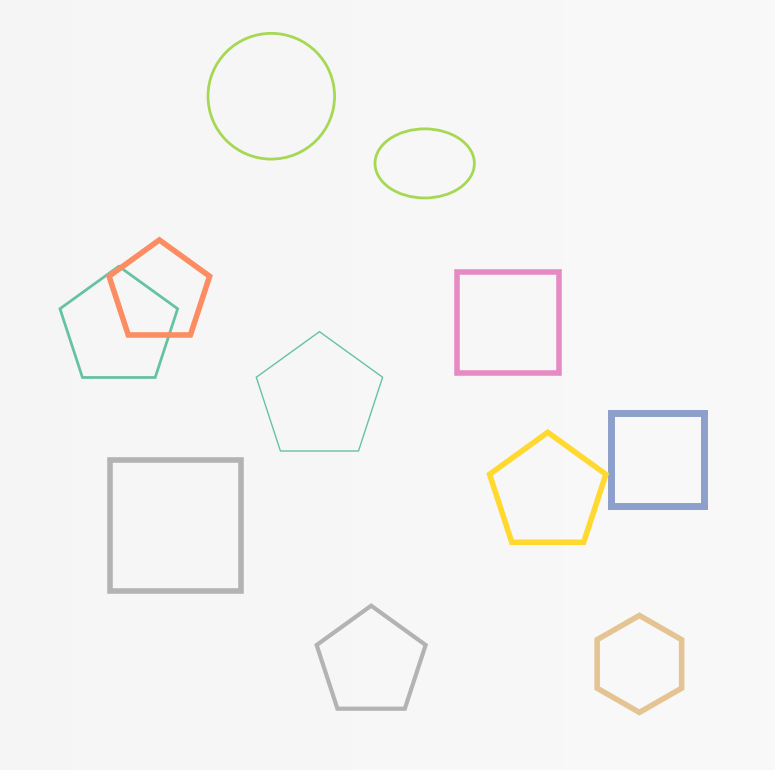[{"shape": "pentagon", "thickness": 0.5, "radius": 0.43, "center": [0.412, 0.484]}, {"shape": "pentagon", "thickness": 1, "radius": 0.4, "center": [0.153, 0.574]}, {"shape": "pentagon", "thickness": 2, "radius": 0.34, "center": [0.206, 0.62]}, {"shape": "square", "thickness": 2.5, "radius": 0.3, "center": [0.848, 0.403]}, {"shape": "square", "thickness": 2, "radius": 0.33, "center": [0.655, 0.581]}, {"shape": "circle", "thickness": 1, "radius": 0.41, "center": [0.35, 0.875]}, {"shape": "oval", "thickness": 1, "radius": 0.32, "center": [0.548, 0.788]}, {"shape": "pentagon", "thickness": 2, "radius": 0.39, "center": [0.707, 0.36]}, {"shape": "hexagon", "thickness": 2, "radius": 0.31, "center": [0.825, 0.138]}, {"shape": "square", "thickness": 2, "radius": 0.43, "center": [0.226, 0.317]}, {"shape": "pentagon", "thickness": 1.5, "radius": 0.37, "center": [0.479, 0.139]}]